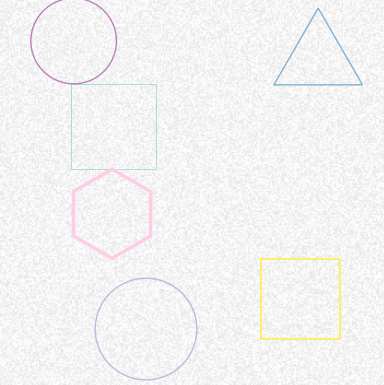[{"shape": "square", "thickness": 0.5, "radius": 0.55, "center": [0.295, 0.672]}, {"shape": "circle", "thickness": 1, "radius": 0.66, "center": [0.379, 0.145]}, {"shape": "triangle", "thickness": 1, "radius": 0.66, "center": [0.826, 0.846]}, {"shape": "hexagon", "thickness": 2.5, "radius": 0.58, "center": [0.291, 0.445]}, {"shape": "circle", "thickness": 1, "radius": 0.56, "center": [0.191, 0.893]}, {"shape": "square", "thickness": 1.5, "radius": 0.52, "center": [0.781, 0.223]}]